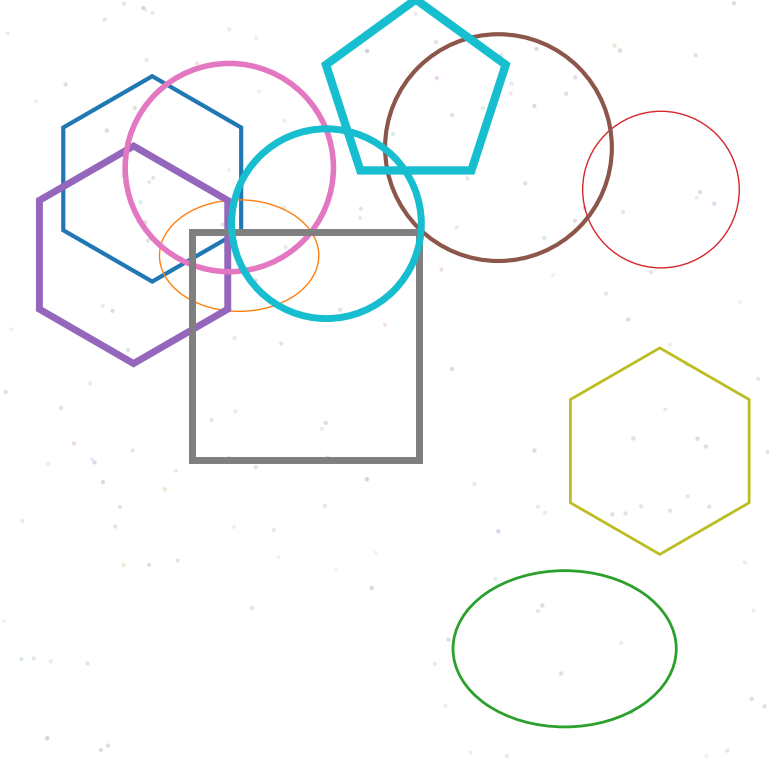[{"shape": "hexagon", "thickness": 1.5, "radius": 0.67, "center": [0.198, 0.768]}, {"shape": "oval", "thickness": 0.5, "radius": 0.52, "center": [0.311, 0.668]}, {"shape": "oval", "thickness": 1, "radius": 0.72, "center": [0.733, 0.157]}, {"shape": "circle", "thickness": 0.5, "radius": 0.51, "center": [0.858, 0.754]}, {"shape": "hexagon", "thickness": 2.5, "radius": 0.71, "center": [0.173, 0.669]}, {"shape": "circle", "thickness": 1.5, "radius": 0.74, "center": [0.647, 0.808]}, {"shape": "circle", "thickness": 2, "radius": 0.68, "center": [0.298, 0.782]}, {"shape": "square", "thickness": 2.5, "radius": 0.74, "center": [0.397, 0.551]}, {"shape": "hexagon", "thickness": 1, "radius": 0.67, "center": [0.857, 0.414]}, {"shape": "circle", "thickness": 2.5, "radius": 0.62, "center": [0.424, 0.709]}, {"shape": "pentagon", "thickness": 3, "radius": 0.61, "center": [0.54, 0.878]}]